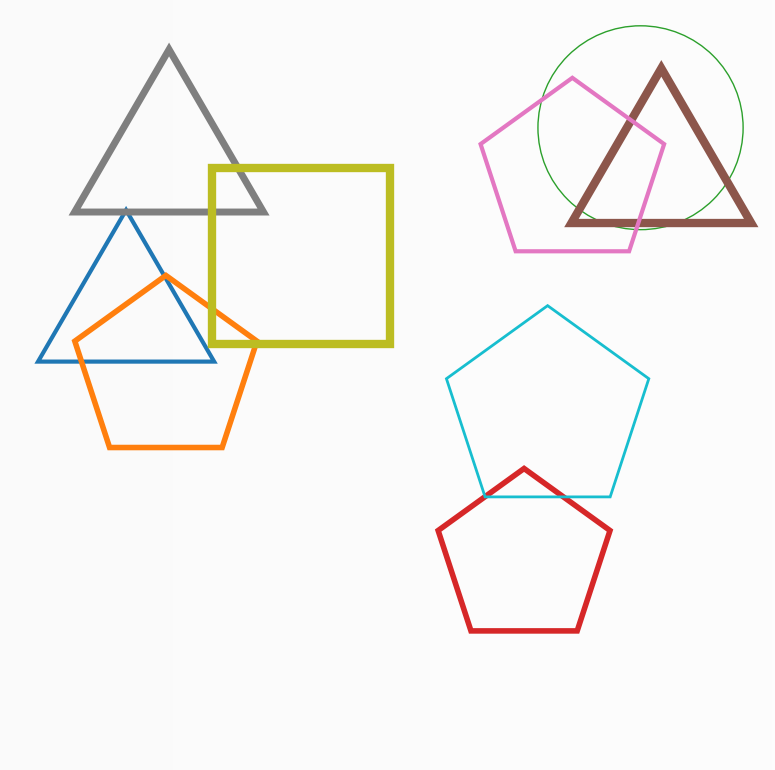[{"shape": "triangle", "thickness": 1.5, "radius": 0.66, "center": [0.163, 0.596]}, {"shape": "pentagon", "thickness": 2, "radius": 0.62, "center": [0.214, 0.519]}, {"shape": "circle", "thickness": 0.5, "radius": 0.66, "center": [0.826, 0.834]}, {"shape": "pentagon", "thickness": 2, "radius": 0.58, "center": [0.676, 0.275]}, {"shape": "triangle", "thickness": 3, "radius": 0.67, "center": [0.853, 0.777]}, {"shape": "pentagon", "thickness": 1.5, "radius": 0.62, "center": [0.739, 0.774]}, {"shape": "triangle", "thickness": 2.5, "radius": 0.7, "center": [0.218, 0.795]}, {"shape": "square", "thickness": 3, "radius": 0.57, "center": [0.388, 0.668]}, {"shape": "pentagon", "thickness": 1, "radius": 0.69, "center": [0.707, 0.466]}]